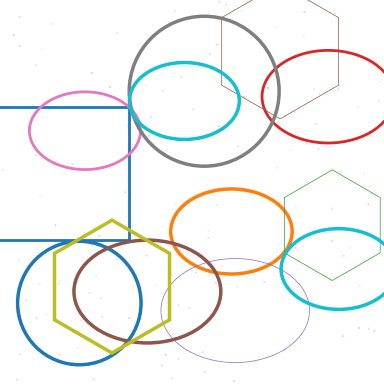[{"shape": "square", "thickness": 2, "radius": 0.87, "center": [0.162, 0.549]}, {"shape": "circle", "thickness": 2.5, "radius": 0.8, "center": [0.206, 0.213]}, {"shape": "oval", "thickness": 2.5, "radius": 0.79, "center": [0.601, 0.399]}, {"shape": "hexagon", "thickness": 0.5, "radius": 0.72, "center": [0.863, 0.415]}, {"shape": "oval", "thickness": 2, "radius": 0.86, "center": [0.852, 0.749]}, {"shape": "oval", "thickness": 0.5, "radius": 0.97, "center": [0.611, 0.193]}, {"shape": "hexagon", "thickness": 0.5, "radius": 0.88, "center": [0.728, 0.867]}, {"shape": "oval", "thickness": 2.5, "radius": 0.95, "center": [0.383, 0.243]}, {"shape": "oval", "thickness": 2, "radius": 0.72, "center": [0.221, 0.66]}, {"shape": "circle", "thickness": 2.5, "radius": 0.97, "center": [0.53, 0.763]}, {"shape": "hexagon", "thickness": 2.5, "radius": 0.86, "center": [0.291, 0.256]}, {"shape": "oval", "thickness": 2.5, "radius": 0.71, "center": [0.479, 0.738]}, {"shape": "oval", "thickness": 2.5, "radius": 0.75, "center": [0.88, 0.301]}]